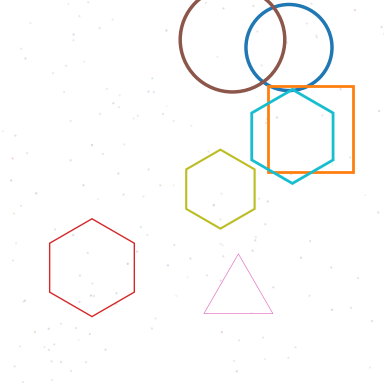[{"shape": "circle", "thickness": 2.5, "radius": 0.56, "center": [0.751, 0.877]}, {"shape": "square", "thickness": 2, "radius": 0.55, "center": [0.807, 0.665]}, {"shape": "hexagon", "thickness": 1, "radius": 0.63, "center": [0.239, 0.305]}, {"shape": "circle", "thickness": 2.5, "radius": 0.68, "center": [0.604, 0.897]}, {"shape": "triangle", "thickness": 0.5, "radius": 0.52, "center": [0.619, 0.237]}, {"shape": "hexagon", "thickness": 1.5, "radius": 0.51, "center": [0.573, 0.509]}, {"shape": "hexagon", "thickness": 2, "radius": 0.61, "center": [0.759, 0.646]}]